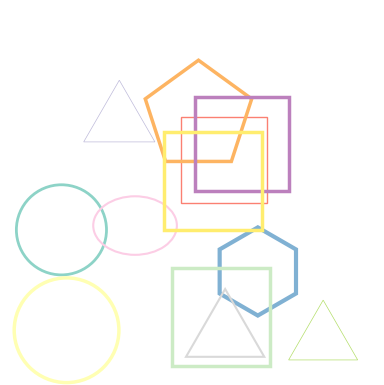[{"shape": "circle", "thickness": 2, "radius": 0.59, "center": [0.16, 0.403]}, {"shape": "circle", "thickness": 2.5, "radius": 0.68, "center": [0.173, 0.142]}, {"shape": "triangle", "thickness": 0.5, "radius": 0.53, "center": [0.31, 0.685]}, {"shape": "square", "thickness": 1, "radius": 0.56, "center": [0.581, 0.585]}, {"shape": "hexagon", "thickness": 3, "radius": 0.57, "center": [0.67, 0.295]}, {"shape": "pentagon", "thickness": 2.5, "radius": 0.73, "center": [0.516, 0.698]}, {"shape": "triangle", "thickness": 0.5, "radius": 0.52, "center": [0.839, 0.117]}, {"shape": "oval", "thickness": 1.5, "radius": 0.54, "center": [0.351, 0.414]}, {"shape": "triangle", "thickness": 1.5, "radius": 0.59, "center": [0.585, 0.132]}, {"shape": "square", "thickness": 2.5, "radius": 0.61, "center": [0.628, 0.627]}, {"shape": "square", "thickness": 2.5, "radius": 0.64, "center": [0.573, 0.178]}, {"shape": "square", "thickness": 2.5, "radius": 0.64, "center": [0.554, 0.529]}]